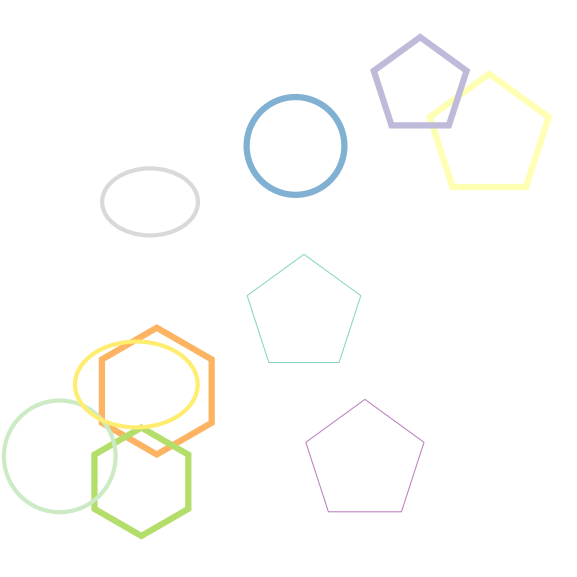[{"shape": "pentagon", "thickness": 0.5, "radius": 0.52, "center": [0.526, 0.455]}, {"shape": "pentagon", "thickness": 3, "radius": 0.54, "center": [0.847, 0.763]}, {"shape": "pentagon", "thickness": 3, "radius": 0.42, "center": [0.728, 0.85]}, {"shape": "circle", "thickness": 3, "radius": 0.42, "center": [0.512, 0.746]}, {"shape": "hexagon", "thickness": 3, "radius": 0.55, "center": [0.271, 0.322]}, {"shape": "hexagon", "thickness": 3, "radius": 0.47, "center": [0.245, 0.165]}, {"shape": "oval", "thickness": 2, "radius": 0.41, "center": [0.26, 0.649]}, {"shape": "pentagon", "thickness": 0.5, "radius": 0.54, "center": [0.632, 0.2]}, {"shape": "circle", "thickness": 2, "radius": 0.48, "center": [0.103, 0.209]}, {"shape": "oval", "thickness": 2, "radius": 0.53, "center": [0.236, 0.333]}]